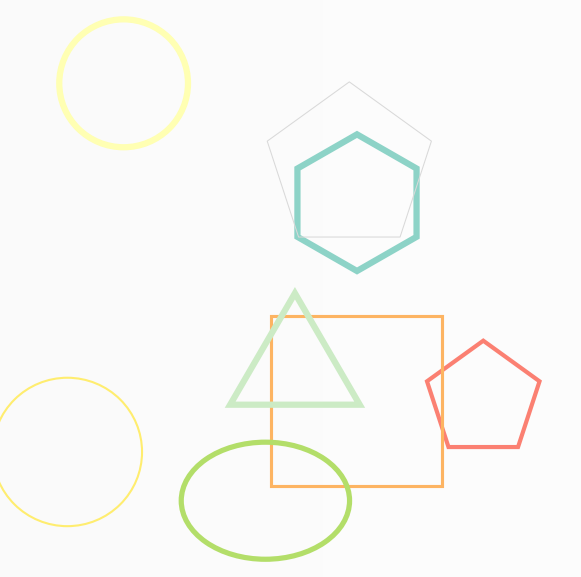[{"shape": "hexagon", "thickness": 3, "radius": 0.59, "center": [0.614, 0.648]}, {"shape": "circle", "thickness": 3, "radius": 0.55, "center": [0.213, 0.855]}, {"shape": "pentagon", "thickness": 2, "radius": 0.51, "center": [0.831, 0.307]}, {"shape": "square", "thickness": 1.5, "radius": 0.73, "center": [0.613, 0.305]}, {"shape": "oval", "thickness": 2.5, "radius": 0.72, "center": [0.457, 0.132]}, {"shape": "pentagon", "thickness": 0.5, "radius": 0.74, "center": [0.601, 0.709]}, {"shape": "triangle", "thickness": 3, "radius": 0.64, "center": [0.507, 0.363]}, {"shape": "circle", "thickness": 1, "radius": 0.64, "center": [0.116, 0.217]}]